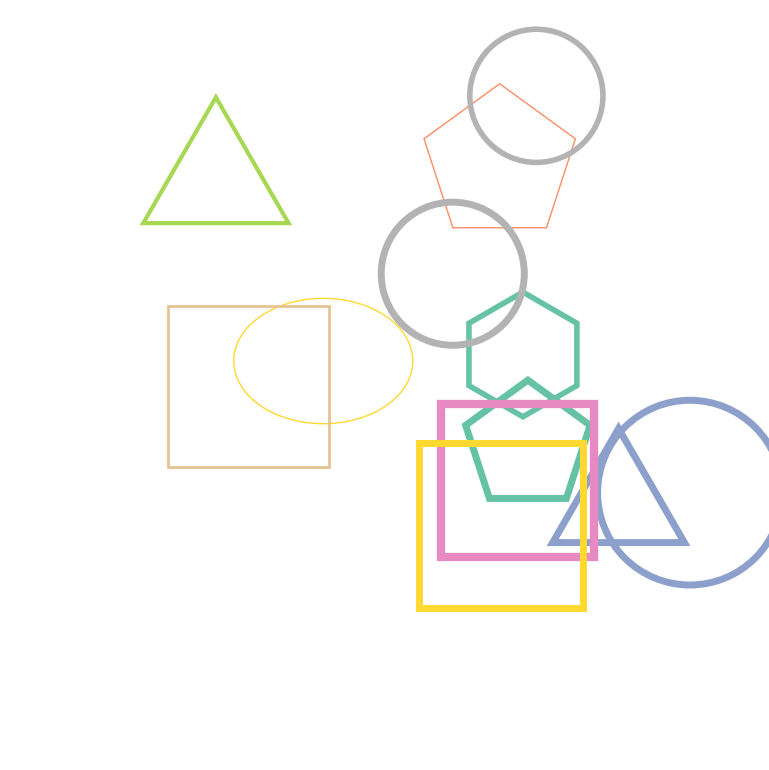[{"shape": "pentagon", "thickness": 2.5, "radius": 0.42, "center": [0.686, 0.421]}, {"shape": "hexagon", "thickness": 2, "radius": 0.4, "center": [0.679, 0.54]}, {"shape": "pentagon", "thickness": 0.5, "radius": 0.52, "center": [0.649, 0.788]}, {"shape": "circle", "thickness": 2.5, "radius": 0.6, "center": [0.896, 0.36]}, {"shape": "triangle", "thickness": 2.5, "radius": 0.49, "center": [0.803, 0.345]}, {"shape": "square", "thickness": 3, "radius": 0.49, "center": [0.672, 0.376]}, {"shape": "triangle", "thickness": 1.5, "radius": 0.54, "center": [0.28, 0.765]}, {"shape": "square", "thickness": 2.5, "radius": 0.53, "center": [0.651, 0.318]}, {"shape": "oval", "thickness": 0.5, "radius": 0.58, "center": [0.42, 0.531]}, {"shape": "square", "thickness": 1, "radius": 0.52, "center": [0.323, 0.498]}, {"shape": "circle", "thickness": 2.5, "radius": 0.46, "center": [0.588, 0.645]}, {"shape": "circle", "thickness": 2, "radius": 0.43, "center": [0.697, 0.876]}]